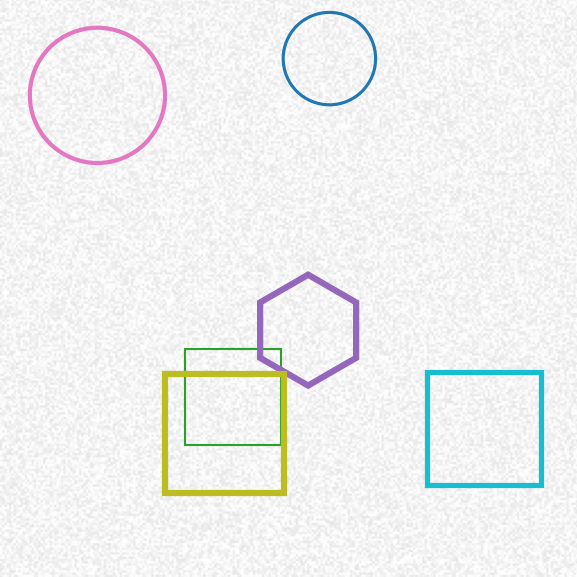[{"shape": "circle", "thickness": 1.5, "radius": 0.4, "center": [0.57, 0.898]}, {"shape": "square", "thickness": 1, "radius": 0.42, "center": [0.404, 0.312]}, {"shape": "hexagon", "thickness": 3, "radius": 0.48, "center": [0.534, 0.427]}, {"shape": "circle", "thickness": 2, "radius": 0.59, "center": [0.169, 0.834]}, {"shape": "square", "thickness": 3, "radius": 0.52, "center": [0.388, 0.249]}, {"shape": "square", "thickness": 2.5, "radius": 0.49, "center": [0.838, 0.257]}]